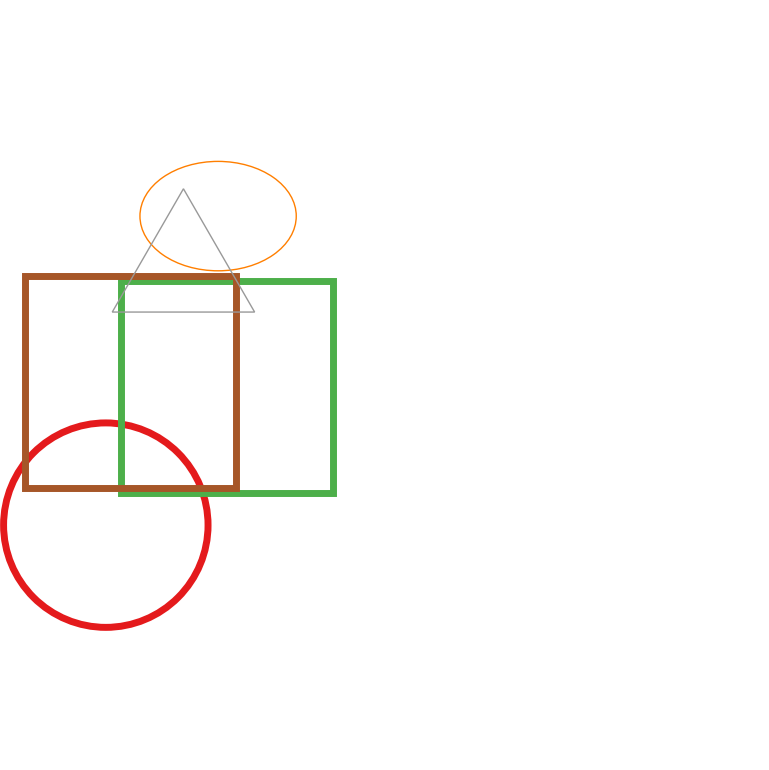[{"shape": "circle", "thickness": 2.5, "radius": 0.66, "center": [0.137, 0.318]}, {"shape": "square", "thickness": 2.5, "radius": 0.69, "center": [0.295, 0.497]}, {"shape": "oval", "thickness": 0.5, "radius": 0.51, "center": [0.283, 0.719]}, {"shape": "square", "thickness": 2.5, "radius": 0.69, "center": [0.169, 0.504]}, {"shape": "triangle", "thickness": 0.5, "radius": 0.53, "center": [0.238, 0.648]}]